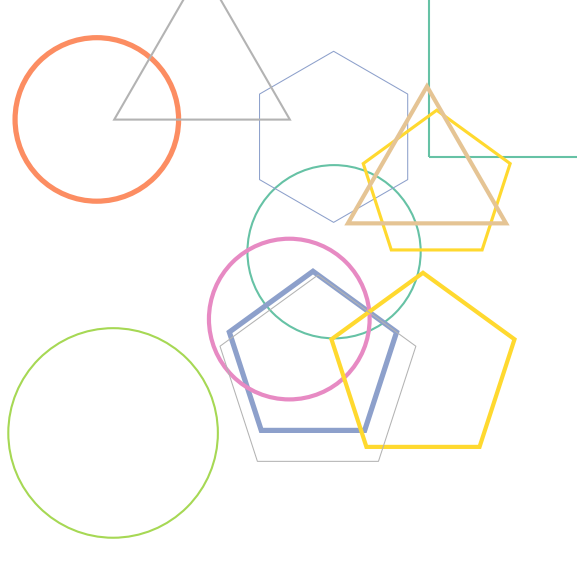[{"shape": "square", "thickness": 1, "radius": 0.74, "center": [0.89, 0.875]}, {"shape": "circle", "thickness": 1, "radius": 0.75, "center": [0.578, 0.563]}, {"shape": "circle", "thickness": 2.5, "radius": 0.71, "center": [0.168, 0.792]}, {"shape": "hexagon", "thickness": 0.5, "radius": 0.74, "center": [0.578, 0.762]}, {"shape": "pentagon", "thickness": 2.5, "radius": 0.76, "center": [0.542, 0.377]}, {"shape": "circle", "thickness": 2, "radius": 0.7, "center": [0.501, 0.447]}, {"shape": "circle", "thickness": 1, "radius": 0.91, "center": [0.196, 0.249]}, {"shape": "pentagon", "thickness": 2, "radius": 0.83, "center": [0.732, 0.36]}, {"shape": "pentagon", "thickness": 1.5, "radius": 0.67, "center": [0.756, 0.675]}, {"shape": "triangle", "thickness": 2, "radius": 0.79, "center": [0.739, 0.691]}, {"shape": "triangle", "thickness": 1, "radius": 0.88, "center": [0.35, 0.88]}, {"shape": "pentagon", "thickness": 0.5, "radius": 0.89, "center": [0.551, 0.345]}]